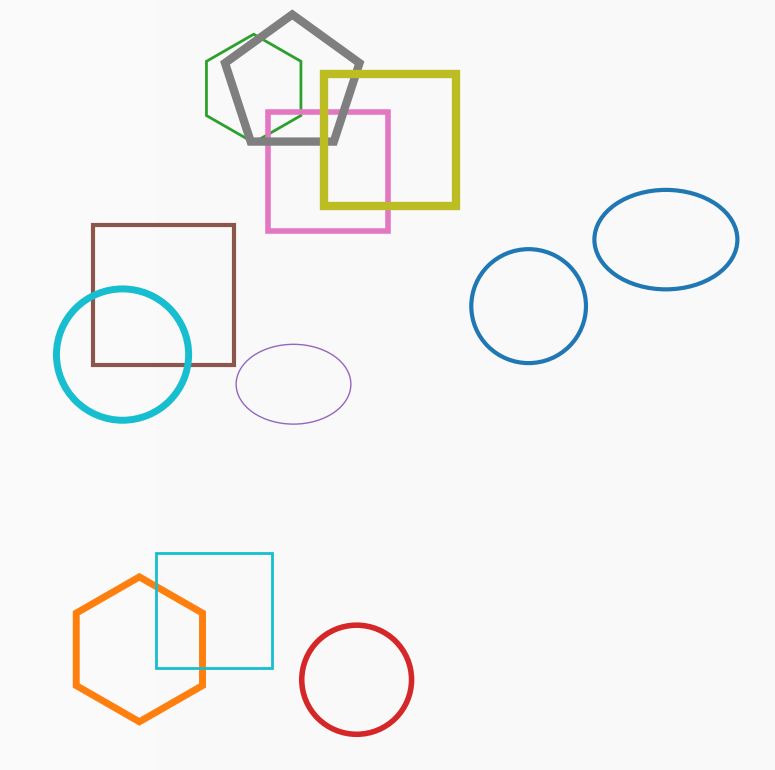[{"shape": "oval", "thickness": 1.5, "radius": 0.46, "center": [0.859, 0.689]}, {"shape": "circle", "thickness": 1.5, "radius": 0.37, "center": [0.682, 0.602]}, {"shape": "hexagon", "thickness": 2.5, "radius": 0.47, "center": [0.18, 0.157]}, {"shape": "hexagon", "thickness": 1, "radius": 0.35, "center": [0.327, 0.885]}, {"shape": "circle", "thickness": 2, "radius": 0.35, "center": [0.46, 0.117]}, {"shape": "oval", "thickness": 0.5, "radius": 0.37, "center": [0.379, 0.501]}, {"shape": "square", "thickness": 1.5, "radius": 0.45, "center": [0.211, 0.617]}, {"shape": "square", "thickness": 2, "radius": 0.39, "center": [0.423, 0.777]}, {"shape": "pentagon", "thickness": 3, "radius": 0.46, "center": [0.377, 0.89]}, {"shape": "square", "thickness": 3, "radius": 0.43, "center": [0.504, 0.818]}, {"shape": "square", "thickness": 1, "radius": 0.37, "center": [0.277, 0.207]}, {"shape": "circle", "thickness": 2.5, "radius": 0.43, "center": [0.158, 0.54]}]